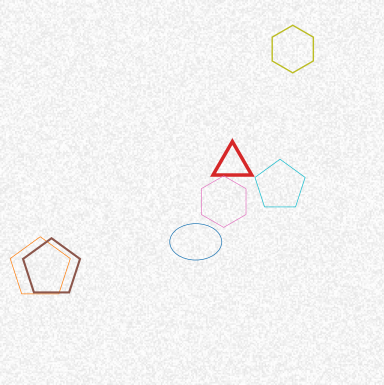[{"shape": "oval", "thickness": 0.5, "radius": 0.34, "center": [0.508, 0.372]}, {"shape": "pentagon", "thickness": 0.5, "radius": 0.41, "center": [0.105, 0.303]}, {"shape": "triangle", "thickness": 2.5, "radius": 0.29, "center": [0.604, 0.574]}, {"shape": "pentagon", "thickness": 1.5, "radius": 0.39, "center": [0.134, 0.303]}, {"shape": "hexagon", "thickness": 0.5, "radius": 0.33, "center": [0.581, 0.476]}, {"shape": "hexagon", "thickness": 1, "radius": 0.31, "center": [0.76, 0.873]}, {"shape": "pentagon", "thickness": 0.5, "radius": 0.34, "center": [0.727, 0.518]}]